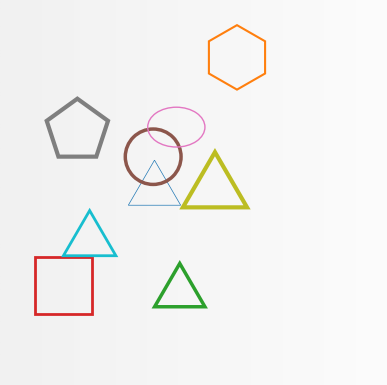[{"shape": "triangle", "thickness": 0.5, "radius": 0.39, "center": [0.399, 0.506]}, {"shape": "hexagon", "thickness": 1.5, "radius": 0.42, "center": [0.612, 0.851]}, {"shape": "triangle", "thickness": 2.5, "radius": 0.37, "center": [0.464, 0.241]}, {"shape": "square", "thickness": 2, "radius": 0.37, "center": [0.164, 0.258]}, {"shape": "circle", "thickness": 2.5, "radius": 0.36, "center": [0.395, 0.593]}, {"shape": "oval", "thickness": 1, "radius": 0.37, "center": [0.455, 0.67]}, {"shape": "pentagon", "thickness": 3, "radius": 0.42, "center": [0.2, 0.66]}, {"shape": "triangle", "thickness": 3, "radius": 0.48, "center": [0.555, 0.509]}, {"shape": "triangle", "thickness": 2, "radius": 0.39, "center": [0.231, 0.375]}]